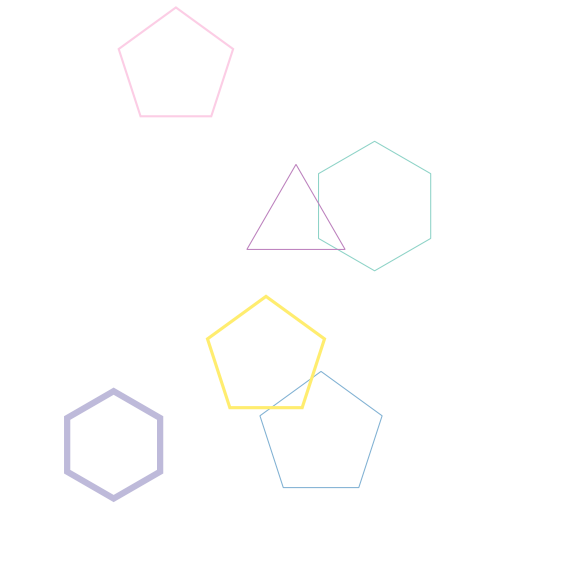[{"shape": "hexagon", "thickness": 0.5, "radius": 0.56, "center": [0.649, 0.642]}, {"shape": "hexagon", "thickness": 3, "radius": 0.46, "center": [0.197, 0.229]}, {"shape": "pentagon", "thickness": 0.5, "radius": 0.56, "center": [0.556, 0.245]}, {"shape": "pentagon", "thickness": 1, "radius": 0.52, "center": [0.305, 0.882]}, {"shape": "triangle", "thickness": 0.5, "radius": 0.49, "center": [0.513, 0.616]}, {"shape": "pentagon", "thickness": 1.5, "radius": 0.53, "center": [0.461, 0.379]}]